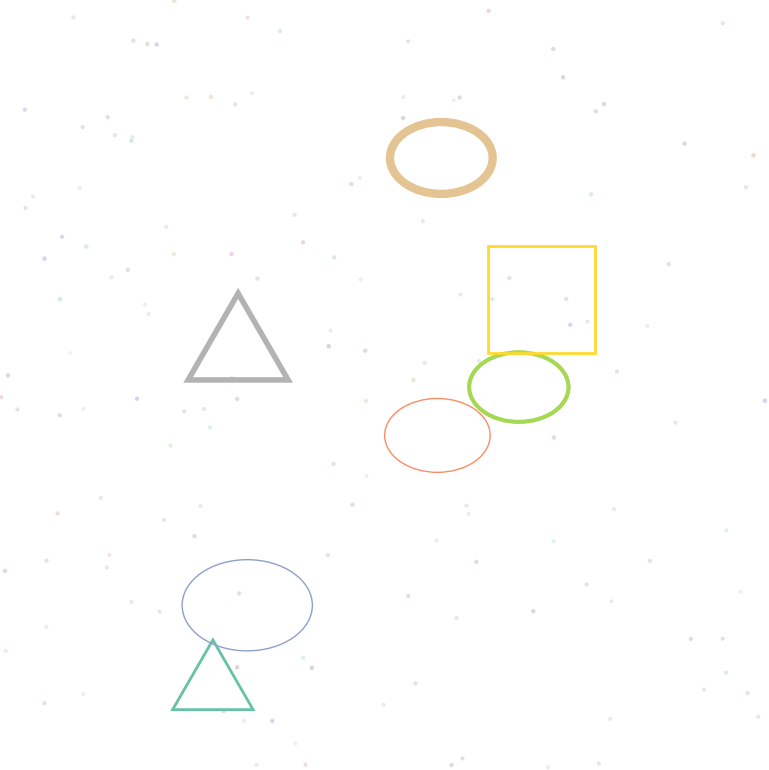[{"shape": "triangle", "thickness": 1, "radius": 0.3, "center": [0.276, 0.109]}, {"shape": "oval", "thickness": 0.5, "radius": 0.34, "center": [0.568, 0.435]}, {"shape": "oval", "thickness": 0.5, "radius": 0.42, "center": [0.321, 0.214]}, {"shape": "oval", "thickness": 1.5, "radius": 0.32, "center": [0.674, 0.497]}, {"shape": "square", "thickness": 1, "radius": 0.35, "center": [0.704, 0.611]}, {"shape": "oval", "thickness": 3, "radius": 0.33, "center": [0.573, 0.795]}, {"shape": "triangle", "thickness": 2, "radius": 0.37, "center": [0.309, 0.544]}]